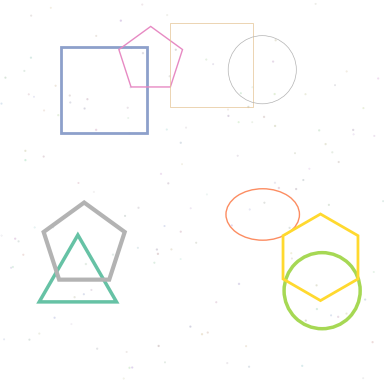[{"shape": "triangle", "thickness": 2.5, "radius": 0.58, "center": [0.202, 0.274]}, {"shape": "oval", "thickness": 1, "radius": 0.48, "center": [0.682, 0.443]}, {"shape": "square", "thickness": 2, "radius": 0.56, "center": [0.27, 0.766]}, {"shape": "pentagon", "thickness": 1, "radius": 0.43, "center": [0.391, 0.844]}, {"shape": "circle", "thickness": 2.5, "radius": 0.49, "center": [0.837, 0.245]}, {"shape": "hexagon", "thickness": 2, "radius": 0.56, "center": [0.832, 0.332]}, {"shape": "square", "thickness": 0.5, "radius": 0.54, "center": [0.55, 0.832]}, {"shape": "circle", "thickness": 0.5, "radius": 0.44, "center": [0.681, 0.819]}, {"shape": "pentagon", "thickness": 3, "radius": 0.55, "center": [0.219, 0.363]}]